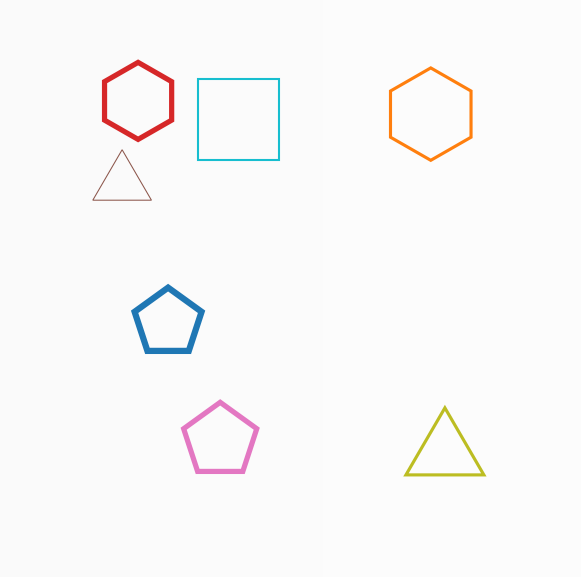[{"shape": "pentagon", "thickness": 3, "radius": 0.3, "center": [0.289, 0.441]}, {"shape": "hexagon", "thickness": 1.5, "radius": 0.4, "center": [0.741, 0.802]}, {"shape": "hexagon", "thickness": 2.5, "radius": 0.33, "center": [0.238, 0.824]}, {"shape": "triangle", "thickness": 0.5, "radius": 0.29, "center": [0.21, 0.682]}, {"shape": "pentagon", "thickness": 2.5, "radius": 0.33, "center": [0.379, 0.236]}, {"shape": "triangle", "thickness": 1.5, "radius": 0.39, "center": [0.765, 0.215]}, {"shape": "square", "thickness": 1, "radius": 0.35, "center": [0.41, 0.792]}]